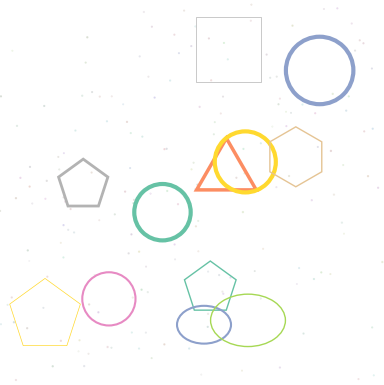[{"shape": "circle", "thickness": 3, "radius": 0.37, "center": [0.422, 0.449]}, {"shape": "pentagon", "thickness": 1, "radius": 0.35, "center": [0.546, 0.251]}, {"shape": "triangle", "thickness": 2.5, "radius": 0.45, "center": [0.588, 0.552]}, {"shape": "circle", "thickness": 3, "radius": 0.44, "center": [0.83, 0.817]}, {"shape": "oval", "thickness": 1.5, "radius": 0.35, "center": [0.53, 0.157]}, {"shape": "circle", "thickness": 1.5, "radius": 0.35, "center": [0.283, 0.224]}, {"shape": "oval", "thickness": 1, "radius": 0.49, "center": [0.644, 0.168]}, {"shape": "circle", "thickness": 3, "radius": 0.4, "center": [0.637, 0.579]}, {"shape": "pentagon", "thickness": 0.5, "radius": 0.48, "center": [0.117, 0.18]}, {"shape": "hexagon", "thickness": 1, "radius": 0.39, "center": [0.768, 0.593]}, {"shape": "square", "thickness": 0.5, "radius": 0.42, "center": [0.594, 0.872]}, {"shape": "pentagon", "thickness": 2, "radius": 0.34, "center": [0.216, 0.519]}]